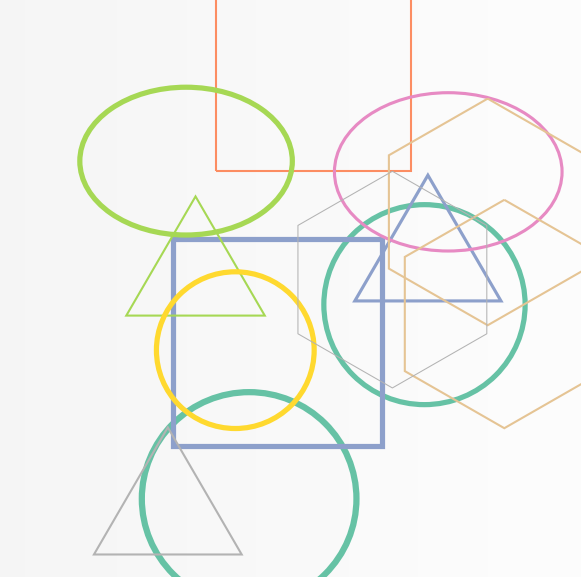[{"shape": "circle", "thickness": 3, "radius": 0.92, "center": [0.429, 0.135]}, {"shape": "circle", "thickness": 2.5, "radius": 0.87, "center": [0.73, 0.472]}, {"shape": "square", "thickness": 1, "radius": 0.84, "center": [0.539, 0.87]}, {"shape": "square", "thickness": 2.5, "radius": 0.9, "center": [0.477, 0.406]}, {"shape": "triangle", "thickness": 1.5, "radius": 0.73, "center": [0.736, 0.551]}, {"shape": "oval", "thickness": 1.5, "radius": 0.98, "center": [0.771, 0.702]}, {"shape": "oval", "thickness": 2.5, "radius": 0.91, "center": [0.32, 0.72]}, {"shape": "triangle", "thickness": 1, "radius": 0.69, "center": [0.336, 0.521]}, {"shape": "circle", "thickness": 2.5, "radius": 0.68, "center": [0.405, 0.393]}, {"shape": "hexagon", "thickness": 1, "radius": 0.99, "center": [0.868, 0.455]}, {"shape": "hexagon", "thickness": 1, "radius": 0.98, "center": [0.839, 0.632]}, {"shape": "hexagon", "thickness": 0.5, "radius": 0.94, "center": [0.675, 0.515]}, {"shape": "triangle", "thickness": 1, "radius": 0.73, "center": [0.289, 0.112]}]